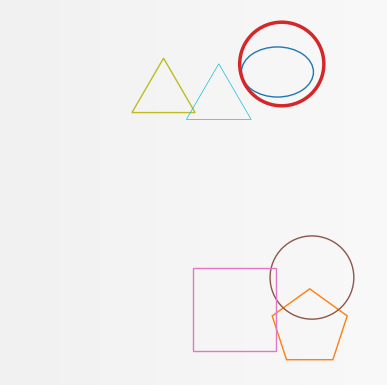[{"shape": "oval", "thickness": 1, "radius": 0.46, "center": [0.716, 0.813]}, {"shape": "pentagon", "thickness": 1, "radius": 0.51, "center": [0.799, 0.148]}, {"shape": "circle", "thickness": 2.5, "radius": 0.54, "center": [0.727, 0.834]}, {"shape": "circle", "thickness": 1, "radius": 0.54, "center": [0.805, 0.279]}, {"shape": "square", "thickness": 1, "radius": 0.54, "center": [0.605, 0.196]}, {"shape": "triangle", "thickness": 1, "radius": 0.47, "center": [0.422, 0.755]}, {"shape": "triangle", "thickness": 0.5, "radius": 0.48, "center": [0.565, 0.738]}]